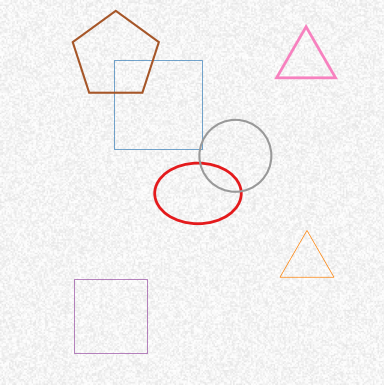[{"shape": "oval", "thickness": 2, "radius": 0.56, "center": [0.514, 0.498]}, {"shape": "square", "thickness": 0.5, "radius": 0.58, "center": [0.41, 0.728]}, {"shape": "square", "thickness": 0.5, "radius": 0.48, "center": [0.287, 0.18]}, {"shape": "triangle", "thickness": 0.5, "radius": 0.41, "center": [0.797, 0.32]}, {"shape": "pentagon", "thickness": 1.5, "radius": 0.59, "center": [0.301, 0.854]}, {"shape": "triangle", "thickness": 2, "radius": 0.44, "center": [0.795, 0.842]}, {"shape": "circle", "thickness": 1.5, "radius": 0.47, "center": [0.611, 0.595]}]